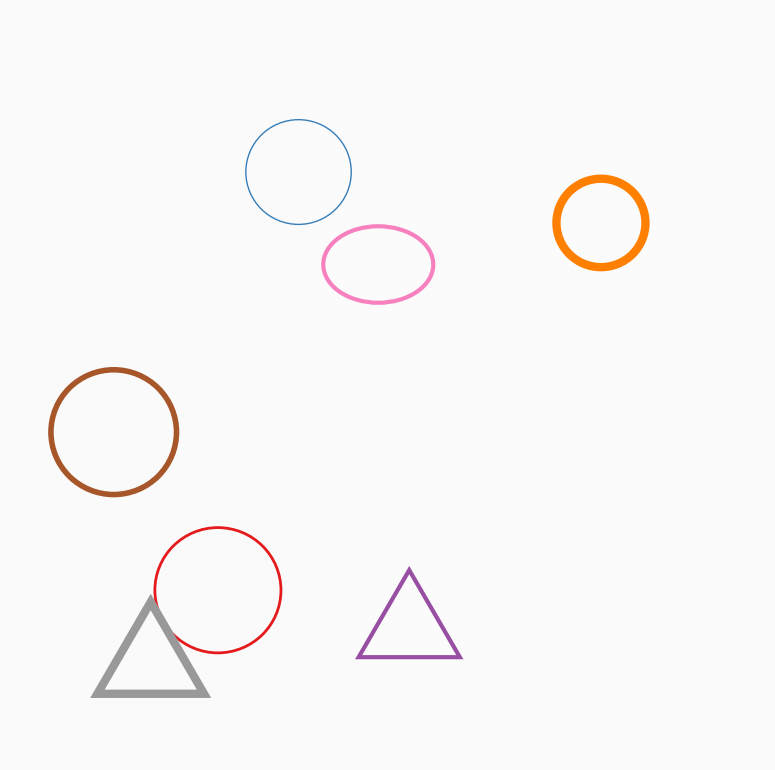[{"shape": "circle", "thickness": 1, "radius": 0.41, "center": [0.281, 0.233]}, {"shape": "circle", "thickness": 0.5, "radius": 0.34, "center": [0.385, 0.777]}, {"shape": "triangle", "thickness": 1.5, "radius": 0.38, "center": [0.528, 0.184]}, {"shape": "circle", "thickness": 3, "radius": 0.29, "center": [0.775, 0.71]}, {"shape": "circle", "thickness": 2, "radius": 0.41, "center": [0.147, 0.439]}, {"shape": "oval", "thickness": 1.5, "radius": 0.35, "center": [0.488, 0.656]}, {"shape": "triangle", "thickness": 3, "radius": 0.4, "center": [0.194, 0.139]}]